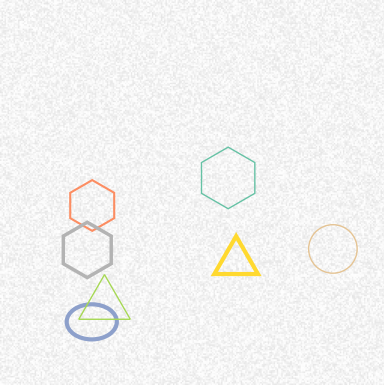[{"shape": "hexagon", "thickness": 1, "radius": 0.4, "center": [0.593, 0.538]}, {"shape": "hexagon", "thickness": 1.5, "radius": 0.33, "center": [0.24, 0.466]}, {"shape": "oval", "thickness": 3, "radius": 0.33, "center": [0.238, 0.164]}, {"shape": "triangle", "thickness": 1, "radius": 0.39, "center": [0.271, 0.209]}, {"shape": "triangle", "thickness": 3, "radius": 0.33, "center": [0.613, 0.321]}, {"shape": "circle", "thickness": 1, "radius": 0.31, "center": [0.865, 0.353]}, {"shape": "hexagon", "thickness": 2.5, "radius": 0.36, "center": [0.227, 0.351]}]